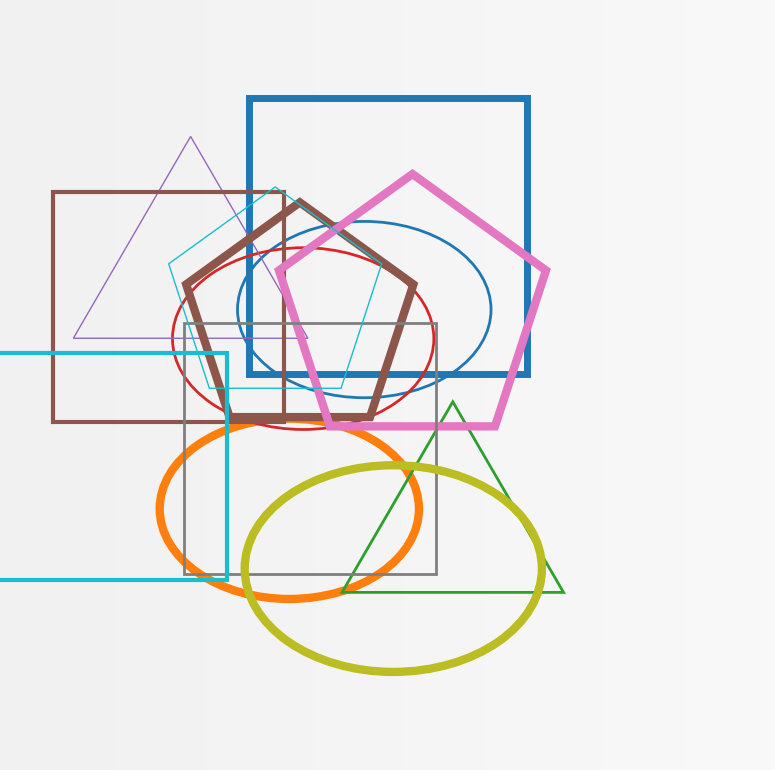[{"shape": "square", "thickness": 2.5, "radius": 0.9, "center": [0.501, 0.694]}, {"shape": "oval", "thickness": 1, "radius": 0.82, "center": [0.47, 0.598]}, {"shape": "oval", "thickness": 3, "radius": 0.84, "center": [0.373, 0.339]}, {"shape": "triangle", "thickness": 1, "radius": 0.83, "center": [0.584, 0.313]}, {"shape": "oval", "thickness": 1, "radius": 0.84, "center": [0.391, 0.56]}, {"shape": "triangle", "thickness": 0.5, "radius": 0.87, "center": [0.246, 0.648]}, {"shape": "square", "thickness": 1.5, "radius": 0.75, "center": [0.217, 0.601]}, {"shape": "pentagon", "thickness": 3, "radius": 0.77, "center": [0.387, 0.583]}, {"shape": "pentagon", "thickness": 3, "radius": 0.91, "center": [0.532, 0.593]}, {"shape": "square", "thickness": 1, "radius": 0.81, "center": [0.4, 0.418]}, {"shape": "oval", "thickness": 3, "radius": 0.96, "center": [0.507, 0.262]}, {"shape": "pentagon", "thickness": 0.5, "radius": 0.72, "center": [0.355, 0.613]}, {"shape": "square", "thickness": 1.5, "radius": 0.74, "center": [0.145, 0.394]}]